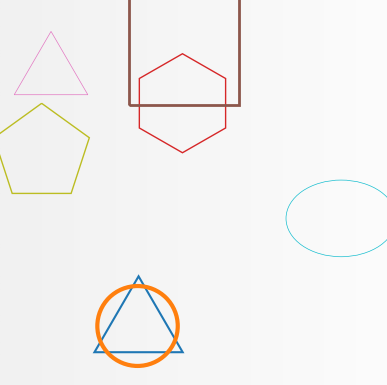[{"shape": "triangle", "thickness": 1.5, "radius": 0.66, "center": [0.358, 0.151]}, {"shape": "circle", "thickness": 3, "radius": 0.52, "center": [0.355, 0.153]}, {"shape": "hexagon", "thickness": 1, "radius": 0.64, "center": [0.471, 0.732]}, {"shape": "square", "thickness": 2, "radius": 0.71, "center": [0.475, 0.869]}, {"shape": "triangle", "thickness": 0.5, "radius": 0.55, "center": [0.132, 0.809]}, {"shape": "pentagon", "thickness": 1, "radius": 0.65, "center": [0.107, 0.602]}, {"shape": "oval", "thickness": 0.5, "radius": 0.71, "center": [0.88, 0.433]}]